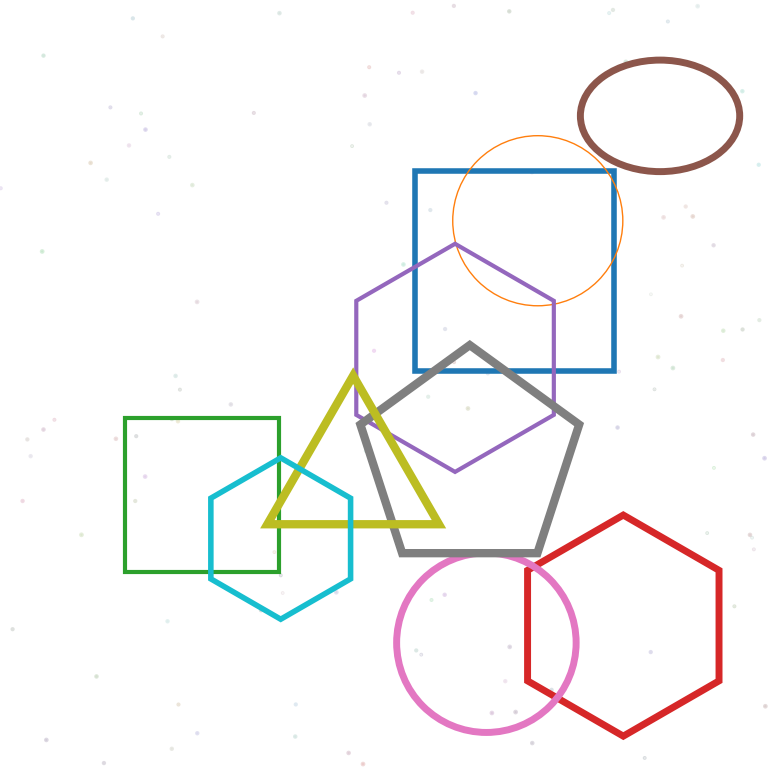[{"shape": "square", "thickness": 2, "radius": 0.65, "center": [0.668, 0.648]}, {"shape": "circle", "thickness": 0.5, "radius": 0.55, "center": [0.698, 0.713]}, {"shape": "square", "thickness": 1.5, "radius": 0.5, "center": [0.262, 0.357]}, {"shape": "hexagon", "thickness": 2.5, "radius": 0.72, "center": [0.809, 0.188]}, {"shape": "hexagon", "thickness": 1.5, "radius": 0.74, "center": [0.591, 0.535]}, {"shape": "oval", "thickness": 2.5, "radius": 0.52, "center": [0.857, 0.85]}, {"shape": "circle", "thickness": 2.5, "radius": 0.58, "center": [0.632, 0.165]}, {"shape": "pentagon", "thickness": 3, "radius": 0.75, "center": [0.61, 0.402]}, {"shape": "triangle", "thickness": 3, "radius": 0.64, "center": [0.459, 0.383]}, {"shape": "hexagon", "thickness": 2, "radius": 0.52, "center": [0.365, 0.301]}]